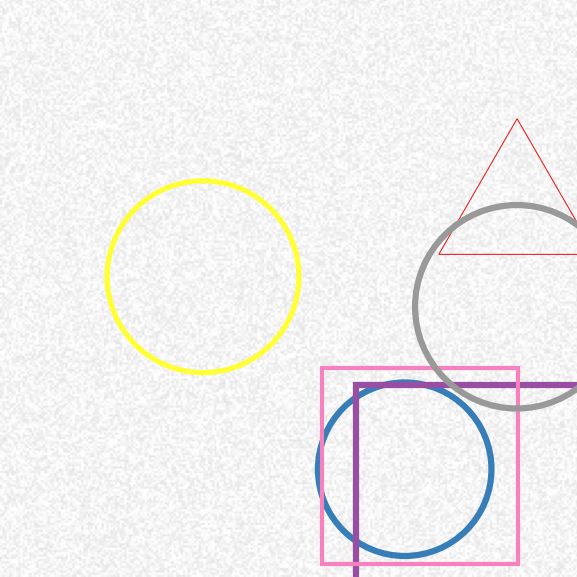[{"shape": "triangle", "thickness": 0.5, "radius": 0.78, "center": [0.895, 0.637]}, {"shape": "circle", "thickness": 3, "radius": 0.75, "center": [0.701, 0.187]}, {"shape": "square", "thickness": 3, "radius": 0.98, "center": [0.813, 0.136]}, {"shape": "circle", "thickness": 2.5, "radius": 0.83, "center": [0.352, 0.52]}, {"shape": "square", "thickness": 2, "radius": 0.85, "center": [0.727, 0.192]}, {"shape": "circle", "thickness": 3, "radius": 0.88, "center": [0.895, 0.468]}]